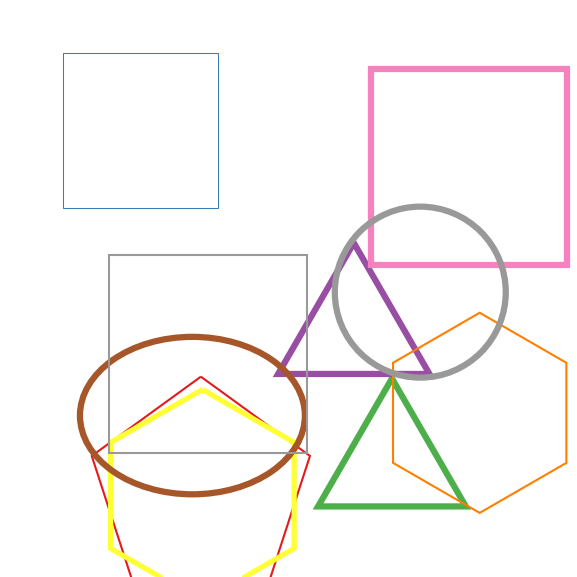[{"shape": "pentagon", "thickness": 1, "radius": 0.99, "center": [0.348, 0.148]}, {"shape": "square", "thickness": 0.5, "radius": 0.67, "center": [0.243, 0.773]}, {"shape": "triangle", "thickness": 3, "radius": 0.74, "center": [0.679, 0.196]}, {"shape": "triangle", "thickness": 3, "radius": 0.76, "center": [0.613, 0.427]}, {"shape": "hexagon", "thickness": 1, "radius": 0.87, "center": [0.831, 0.284]}, {"shape": "hexagon", "thickness": 2.5, "radius": 0.92, "center": [0.35, 0.141]}, {"shape": "oval", "thickness": 3, "radius": 0.97, "center": [0.333, 0.28]}, {"shape": "square", "thickness": 3, "radius": 0.85, "center": [0.812, 0.71]}, {"shape": "square", "thickness": 1, "radius": 0.86, "center": [0.36, 0.386]}, {"shape": "circle", "thickness": 3, "radius": 0.74, "center": [0.728, 0.493]}]